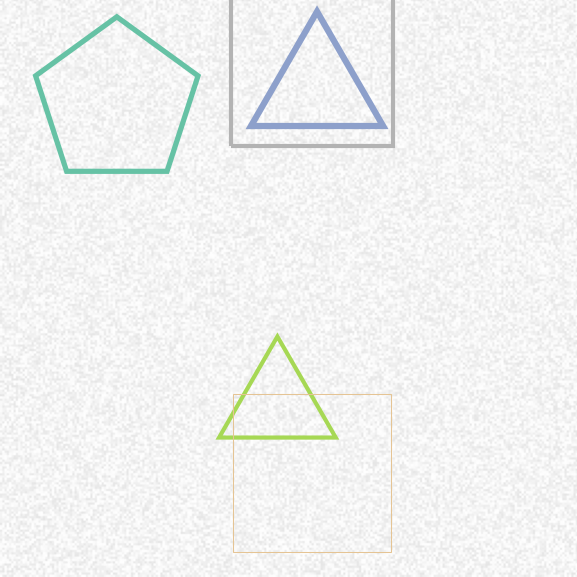[{"shape": "pentagon", "thickness": 2.5, "radius": 0.74, "center": [0.202, 0.822]}, {"shape": "triangle", "thickness": 3, "radius": 0.66, "center": [0.549, 0.847]}, {"shape": "triangle", "thickness": 2, "radius": 0.58, "center": [0.48, 0.3]}, {"shape": "square", "thickness": 0.5, "radius": 0.69, "center": [0.54, 0.18]}, {"shape": "square", "thickness": 2, "radius": 0.7, "center": [0.54, 0.887]}]